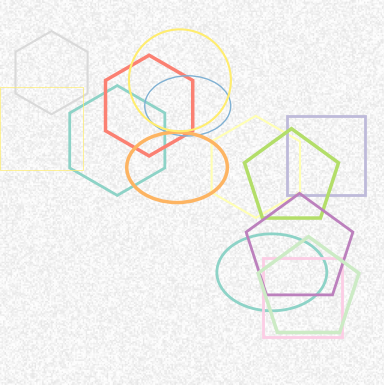[{"shape": "hexagon", "thickness": 2, "radius": 0.71, "center": [0.305, 0.635]}, {"shape": "oval", "thickness": 2, "radius": 0.71, "center": [0.706, 0.293]}, {"shape": "hexagon", "thickness": 1.5, "radius": 0.66, "center": [0.664, 0.567]}, {"shape": "square", "thickness": 2, "radius": 0.51, "center": [0.846, 0.597]}, {"shape": "hexagon", "thickness": 2.5, "radius": 0.65, "center": [0.387, 0.726]}, {"shape": "oval", "thickness": 1, "radius": 0.56, "center": [0.488, 0.725]}, {"shape": "oval", "thickness": 2.5, "radius": 0.65, "center": [0.46, 0.565]}, {"shape": "pentagon", "thickness": 2.5, "radius": 0.64, "center": [0.757, 0.538]}, {"shape": "square", "thickness": 2, "radius": 0.51, "center": [0.785, 0.228]}, {"shape": "hexagon", "thickness": 1.5, "radius": 0.54, "center": [0.134, 0.811]}, {"shape": "pentagon", "thickness": 2, "radius": 0.73, "center": [0.778, 0.352]}, {"shape": "pentagon", "thickness": 2.5, "radius": 0.69, "center": [0.801, 0.248]}, {"shape": "square", "thickness": 0.5, "radius": 0.54, "center": [0.107, 0.666]}, {"shape": "circle", "thickness": 1.5, "radius": 0.66, "center": [0.467, 0.791]}]